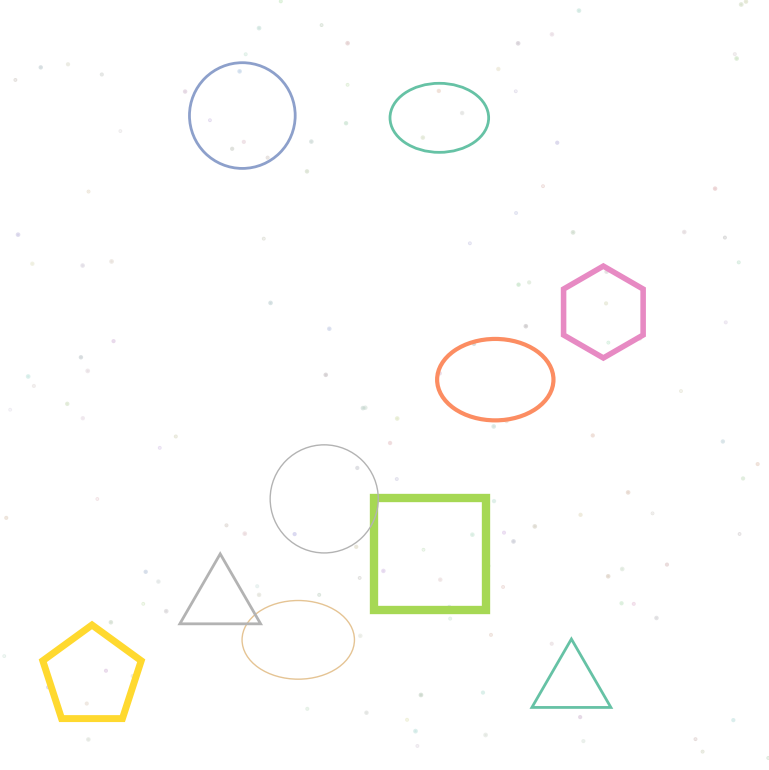[{"shape": "triangle", "thickness": 1, "radius": 0.3, "center": [0.742, 0.111]}, {"shape": "oval", "thickness": 1, "radius": 0.32, "center": [0.571, 0.847]}, {"shape": "oval", "thickness": 1.5, "radius": 0.38, "center": [0.643, 0.507]}, {"shape": "circle", "thickness": 1, "radius": 0.34, "center": [0.315, 0.85]}, {"shape": "hexagon", "thickness": 2, "radius": 0.3, "center": [0.784, 0.595]}, {"shape": "square", "thickness": 3, "radius": 0.36, "center": [0.559, 0.281]}, {"shape": "pentagon", "thickness": 2.5, "radius": 0.34, "center": [0.119, 0.121]}, {"shape": "oval", "thickness": 0.5, "radius": 0.36, "center": [0.387, 0.169]}, {"shape": "circle", "thickness": 0.5, "radius": 0.35, "center": [0.421, 0.352]}, {"shape": "triangle", "thickness": 1, "radius": 0.3, "center": [0.286, 0.22]}]